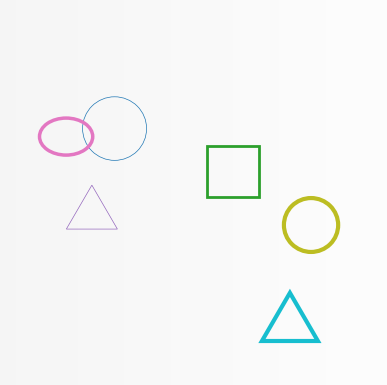[{"shape": "circle", "thickness": 0.5, "radius": 0.41, "center": [0.296, 0.666]}, {"shape": "square", "thickness": 2, "radius": 0.33, "center": [0.601, 0.555]}, {"shape": "triangle", "thickness": 0.5, "radius": 0.38, "center": [0.237, 0.443]}, {"shape": "oval", "thickness": 2.5, "radius": 0.34, "center": [0.171, 0.645]}, {"shape": "circle", "thickness": 3, "radius": 0.35, "center": [0.803, 0.416]}, {"shape": "triangle", "thickness": 3, "radius": 0.42, "center": [0.748, 0.156]}]